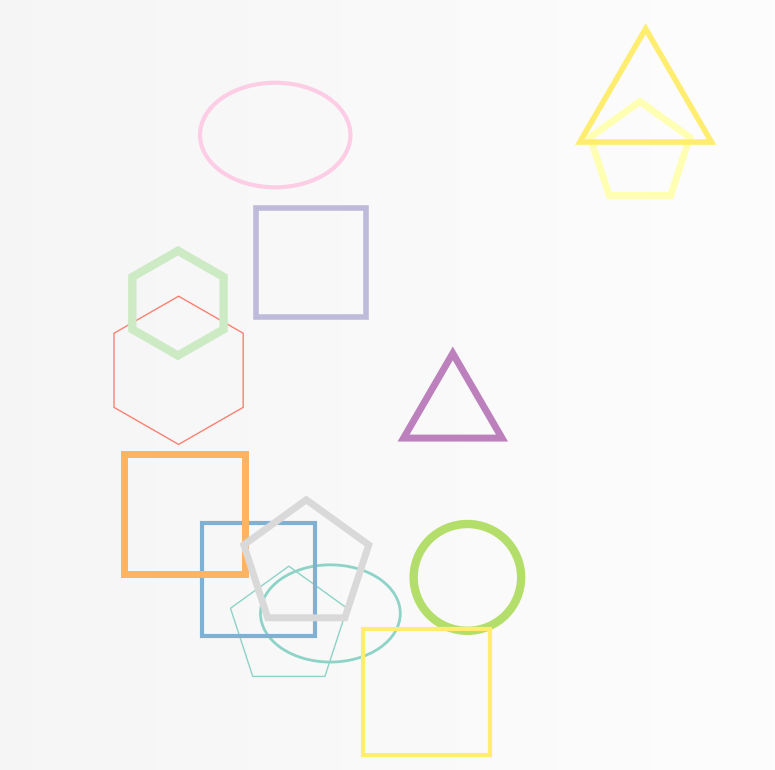[{"shape": "oval", "thickness": 1, "radius": 0.45, "center": [0.426, 0.203]}, {"shape": "pentagon", "thickness": 0.5, "radius": 0.4, "center": [0.373, 0.186]}, {"shape": "pentagon", "thickness": 2.5, "radius": 0.34, "center": [0.826, 0.801]}, {"shape": "square", "thickness": 2, "radius": 0.35, "center": [0.401, 0.659]}, {"shape": "hexagon", "thickness": 0.5, "radius": 0.48, "center": [0.23, 0.519]}, {"shape": "square", "thickness": 1.5, "radius": 0.37, "center": [0.333, 0.247]}, {"shape": "square", "thickness": 2.5, "radius": 0.39, "center": [0.238, 0.332]}, {"shape": "circle", "thickness": 3, "radius": 0.35, "center": [0.603, 0.25]}, {"shape": "oval", "thickness": 1.5, "radius": 0.49, "center": [0.355, 0.825]}, {"shape": "pentagon", "thickness": 2.5, "radius": 0.42, "center": [0.395, 0.266]}, {"shape": "triangle", "thickness": 2.5, "radius": 0.37, "center": [0.584, 0.468]}, {"shape": "hexagon", "thickness": 3, "radius": 0.34, "center": [0.23, 0.606]}, {"shape": "square", "thickness": 1.5, "radius": 0.41, "center": [0.551, 0.101]}, {"shape": "triangle", "thickness": 2, "radius": 0.49, "center": [0.833, 0.865]}]